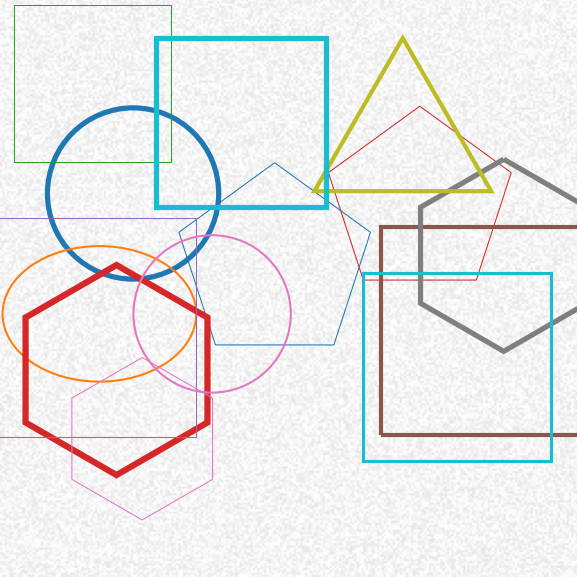[{"shape": "pentagon", "thickness": 0.5, "radius": 0.87, "center": [0.476, 0.543]}, {"shape": "circle", "thickness": 2.5, "radius": 0.74, "center": [0.23, 0.664]}, {"shape": "oval", "thickness": 1, "radius": 0.84, "center": [0.172, 0.456]}, {"shape": "square", "thickness": 0.5, "radius": 0.68, "center": [0.16, 0.855]}, {"shape": "hexagon", "thickness": 3, "radius": 0.91, "center": [0.202, 0.358]}, {"shape": "pentagon", "thickness": 0.5, "radius": 0.83, "center": [0.727, 0.649]}, {"shape": "square", "thickness": 0.5, "radius": 0.95, "center": [0.15, 0.432]}, {"shape": "square", "thickness": 2, "radius": 0.9, "center": [0.841, 0.426]}, {"shape": "circle", "thickness": 1, "radius": 0.68, "center": [0.367, 0.456]}, {"shape": "hexagon", "thickness": 0.5, "radius": 0.7, "center": [0.246, 0.239]}, {"shape": "hexagon", "thickness": 2.5, "radius": 0.83, "center": [0.872, 0.557]}, {"shape": "triangle", "thickness": 2, "radius": 0.88, "center": [0.697, 0.756]}, {"shape": "square", "thickness": 1.5, "radius": 0.81, "center": [0.791, 0.363]}, {"shape": "square", "thickness": 2.5, "radius": 0.73, "center": [0.417, 0.787]}]